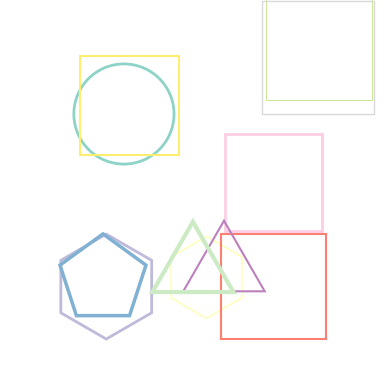[{"shape": "circle", "thickness": 2, "radius": 0.65, "center": [0.322, 0.704]}, {"shape": "hexagon", "thickness": 1, "radius": 0.53, "center": [0.536, 0.28]}, {"shape": "hexagon", "thickness": 2, "radius": 0.68, "center": [0.276, 0.256]}, {"shape": "square", "thickness": 1.5, "radius": 0.68, "center": [0.71, 0.255]}, {"shape": "pentagon", "thickness": 2.5, "radius": 0.59, "center": [0.267, 0.275]}, {"shape": "square", "thickness": 0.5, "radius": 0.69, "center": [0.829, 0.878]}, {"shape": "square", "thickness": 2, "radius": 0.63, "center": [0.711, 0.527]}, {"shape": "square", "thickness": 1, "radius": 0.73, "center": [0.826, 0.851]}, {"shape": "triangle", "thickness": 1.5, "radius": 0.61, "center": [0.582, 0.304]}, {"shape": "triangle", "thickness": 3, "radius": 0.61, "center": [0.501, 0.302]}, {"shape": "square", "thickness": 1.5, "radius": 0.64, "center": [0.337, 0.726]}]